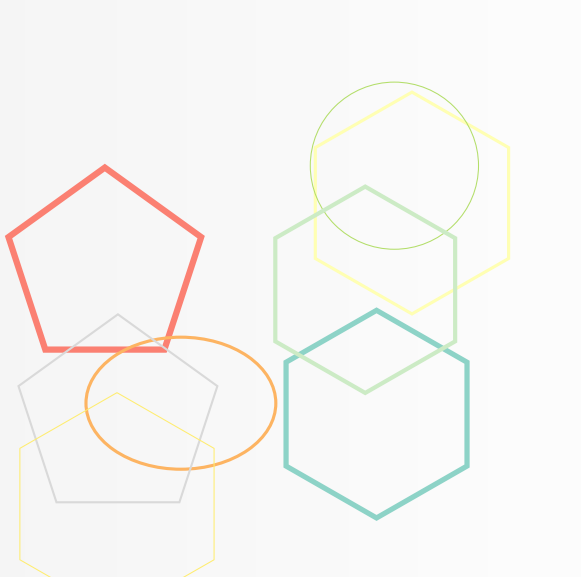[{"shape": "hexagon", "thickness": 2.5, "radius": 0.9, "center": [0.648, 0.282]}, {"shape": "hexagon", "thickness": 1.5, "radius": 0.96, "center": [0.709, 0.648]}, {"shape": "pentagon", "thickness": 3, "radius": 0.87, "center": [0.18, 0.535]}, {"shape": "oval", "thickness": 1.5, "radius": 0.82, "center": [0.311, 0.301]}, {"shape": "circle", "thickness": 0.5, "radius": 0.72, "center": [0.679, 0.712]}, {"shape": "pentagon", "thickness": 1, "radius": 0.9, "center": [0.203, 0.275]}, {"shape": "hexagon", "thickness": 2, "radius": 0.89, "center": [0.628, 0.497]}, {"shape": "hexagon", "thickness": 0.5, "radius": 0.96, "center": [0.201, 0.126]}]